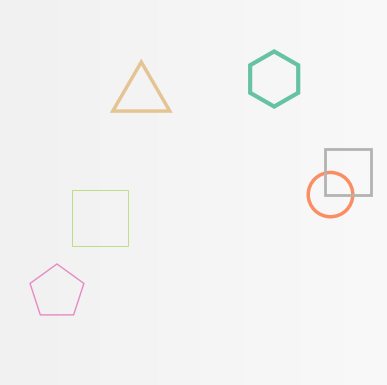[{"shape": "hexagon", "thickness": 3, "radius": 0.36, "center": [0.708, 0.795]}, {"shape": "circle", "thickness": 2.5, "radius": 0.29, "center": [0.853, 0.495]}, {"shape": "pentagon", "thickness": 1, "radius": 0.37, "center": [0.147, 0.241]}, {"shape": "square", "thickness": 0.5, "radius": 0.36, "center": [0.257, 0.433]}, {"shape": "triangle", "thickness": 2.5, "radius": 0.42, "center": [0.365, 0.754]}, {"shape": "square", "thickness": 2, "radius": 0.3, "center": [0.898, 0.553]}]